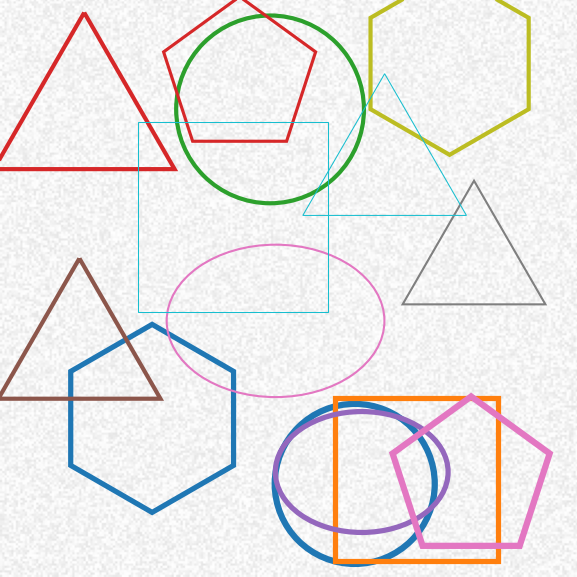[{"shape": "hexagon", "thickness": 2.5, "radius": 0.81, "center": [0.263, 0.275]}, {"shape": "circle", "thickness": 3, "radius": 0.69, "center": [0.614, 0.161]}, {"shape": "square", "thickness": 2.5, "radius": 0.7, "center": [0.721, 0.169]}, {"shape": "circle", "thickness": 2, "radius": 0.81, "center": [0.468, 0.81]}, {"shape": "pentagon", "thickness": 1.5, "radius": 0.69, "center": [0.415, 0.867]}, {"shape": "triangle", "thickness": 2, "radius": 0.9, "center": [0.146, 0.797]}, {"shape": "oval", "thickness": 2.5, "radius": 0.75, "center": [0.626, 0.182]}, {"shape": "triangle", "thickness": 2, "radius": 0.81, "center": [0.137, 0.39]}, {"shape": "oval", "thickness": 1, "radius": 0.94, "center": [0.477, 0.443]}, {"shape": "pentagon", "thickness": 3, "radius": 0.71, "center": [0.816, 0.17]}, {"shape": "triangle", "thickness": 1, "radius": 0.71, "center": [0.821, 0.543]}, {"shape": "hexagon", "thickness": 2, "radius": 0.79, "center": [0.779, 0.889]}, {"shape": "triangle", "thickness": 0.5, "radius": 0.82, "center": [0.666, 0.708]}, {"shape": "square", "thickness": 0.5, "radius": 0.82, "center": [0.404, 0.623]}]